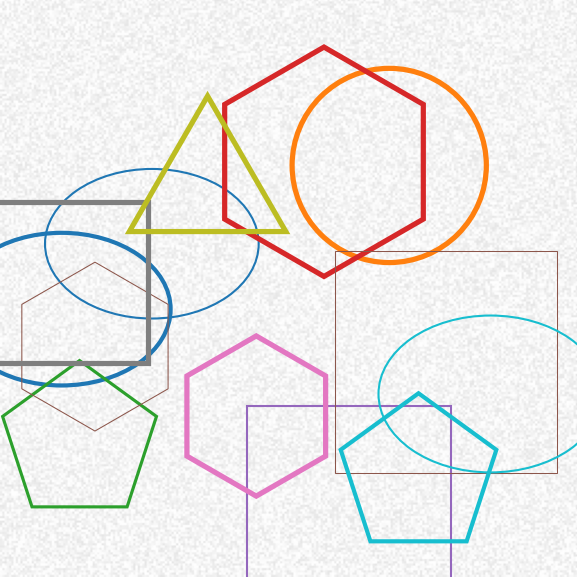[{"shape": "oval", "thickness": 2, "radius": 0.94, "center": [0.107, 0.464]}, {"shape": "oval", "thickness": 1, "radius": 0.92, "center": [0.263, 0.577]}, {"shape": "circle", "thickness": 2.5, "radius": 0.84, "center": [0.674, 0.713]}, {"shape": "pentagon", "thickness": 1.5, "radius": 0.7, "center": [0.138, 0.235]}, {"shape": "hexagon", "thickness": 2.5, "radius": 0.99, "center": [0.561, 0.719]}, {"shape": "square", "thickness": 1, "radius": 0.88, "center": [0.605, 0.12]}, {"shape": "square", "thickness": 0.5, "radius": 0.96, "center": [0.773, 0.372]}, {"shape": "hexagon", "thickness": 0.5, "radius": 0.73, "center": [0.164, 0.399]}, {"shape": "hexagon", "thickness": 2.5, "radius": 0.69, "center": [0.444, 0.279]}, {"shape": "square", "thickness": 2.5, "radius": 0.7, "center": [0.118, 0.51]}, {"shape": "triangle", "thickness": 2.5, "radius": 0.78, "center": [0.359, 0.676]}, {"shape": "pentagon", "thickness": 2, "radius": 0.71, "center": [0.725, 0.176]}, {"shape": "oval", "thickness": 1, "radius": 0.97, "center": [0.849, 0.317]}]